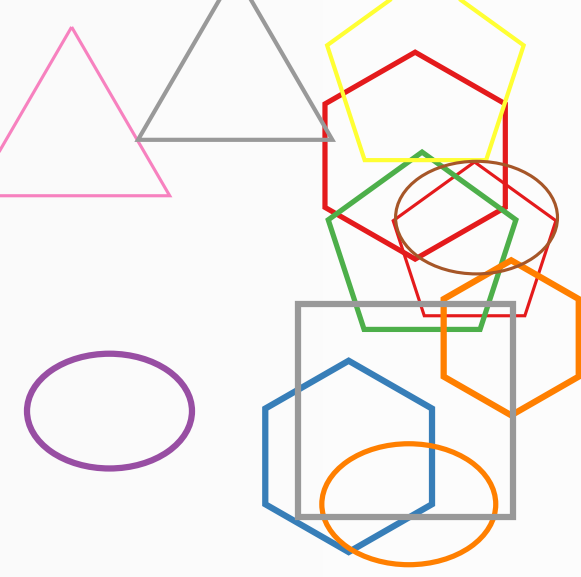[{"shape": "hexagon", "thickness": 2.5, "radius": 0.9, "center": [0.714, 0.73]}, {"shape": "pentagon", "thickness": 1.5, "radius": 0.74, "center": [0.816, 0.571]}, {"shape": "hexagon", "thickness": 3, "radius": 0.83, "center": [0.6, 0.209]}, {"shape": "pentagon", "thickness": 2.5, "radius": 0.85, "center": [0.726, 0.566]}, {"shape": "oval", "thickness": 3, "radius": 0.71, "center": [0.188, 0.287]}, {"shape": "hexagon", "thickness": 3, "radius": 0.67, "center": [0.879, 0.414]}, {"shape": "oval", "thickness": 2.5, "radius": 0.75, "center": [0.703, 0.126]}, {"shape": "pentagon", "thickness": 2, "radius": 0.89, "center": [0.732, 0.866]}, {"shape": "oval", "thickness": 1.5, "radius": 0.7, "center": [0.82, 0.622]}, {"shape": "triangle", "thickness": 1.5, "radius": 0.97, "center": [0.123, 0.758]}, {"shape": "square", "thickness": 3, "radius": 0.92, "center": [0.697, 0.288]}, {"shape": "triangle", "thickness": 2, "radius": 0.97, "center": [0.405, 0.854]}]